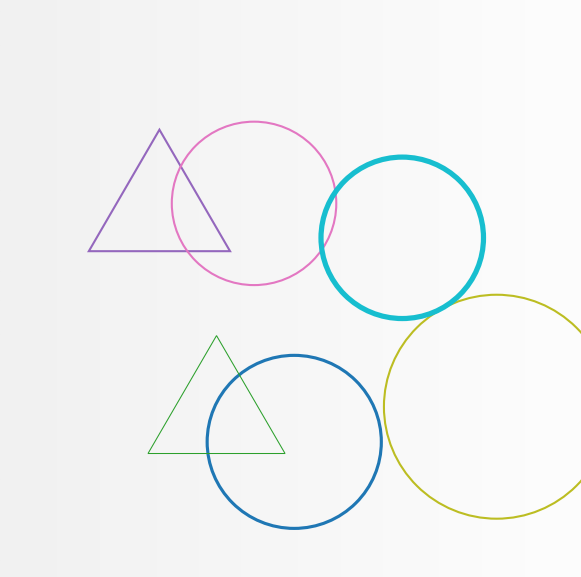[{"shape": "circle", "thickness": 1.5, "radius": 0.75, "center": [0.506, 0.234]}, {"shape": "triangle", "thickness": 0.5, "radius": 0.68, "center": [0.373, 0.282]}, {"shape": "triangle", "thickness": 1, "radius": 0.7, "center": [0.274, 0.634]}, {"shape": "circle", "thickness": 1, "radius": 0.71, "center": [0.437, 0.647]}, {"shape": "circle", "thickness": 1, "radius": 0.97, "center": [0.854, 0.295]}, {"shape": "circle", "thickness": 2.5, "radius": 0.7, "center": [0.692, 0.587]}]